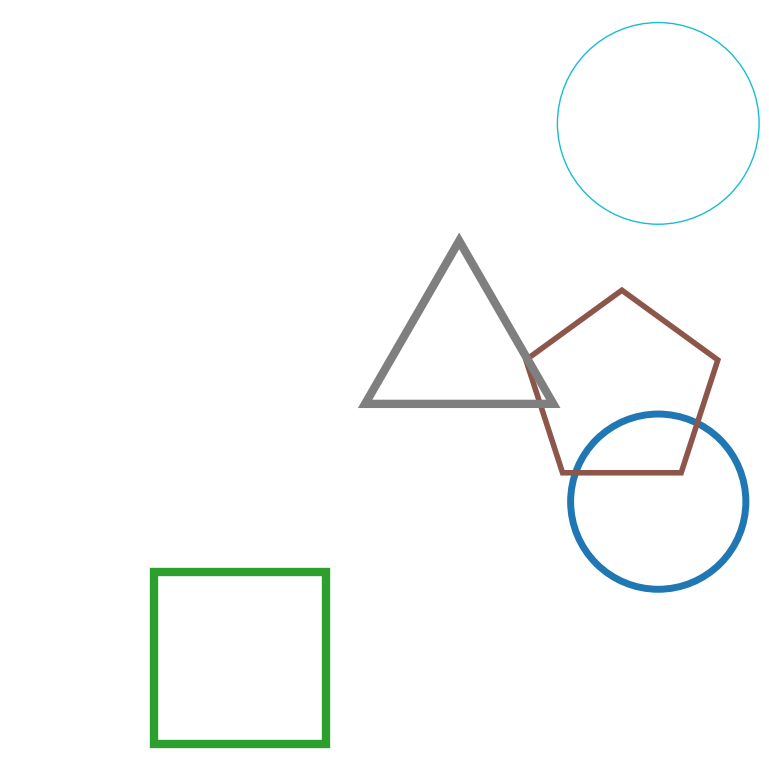[{"shape": "circle", "thickness": 2.5, "radius": 0.57, "center": [0.855, 0.348]}, {"shape": "square", "thickness": 3, "radius": 0.56, "center": [0.312, 0.145]}, {"shape": "pentagon", "thickness": 2, "radius": 0.66, "center": [0.808, 0.492]}, {"shape": "triangle", "thickness": 3, "radius": 0.71, "center": [0.596, 0.546]}, {"shape": "circle", "thickness": 0.5, "radius": 0.65, "center": [0.855, 0.84]}]